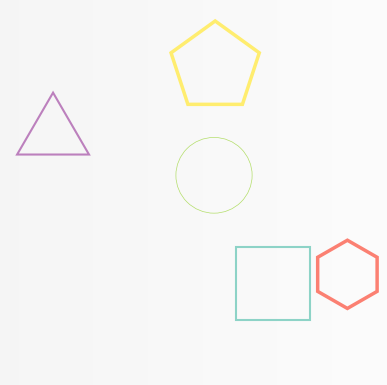[{"shape": "square", "thickness": 1.5, "radius": 0.47, "center": [0.705, 0.264]}, {"shape": "hexagon", "thickness": 2.5, "radius": 0.44, "center": [0.897, 0.287]}, {"shape": "circle", "thickness": 0.5, "radius": 0.49, "center": [0.552, 0.545]}, {"shape": "triangle", "thickness": 1.5, "radius": 0.54, "center": [0.137, 0.652]}, {"shape": "pentagon", "thickness": 2.5, "radius": 0.6, "center": [0.555, 0.826]}]